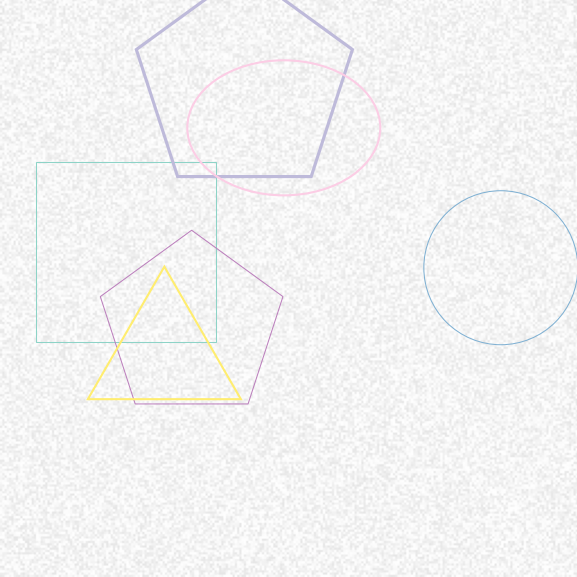[{"shape": "square", "thickness": 0.5, "radius": 0.78, "center": [0.218, 0.563]}, {"shape": "pentagon", "thickness": 1.5, "radius": 0.98, "center": [0.423, 0.853]}, {"shape": "circle", "thickness": 0.5, "radius": 0.67, "center": [0.867, 0.536]}, {"shape": "oval", "thickness": 1, "radius": 0.84, "center": [0.491, 0.778]}, {"shape": "pentagon", "thickness": 0.5, "radius": 0.83, "center": [0.332, 0.434]}, {"shape": "triangle", "thickness": 1, "radius": 0.76, "center": [0.285, 0.384]}]